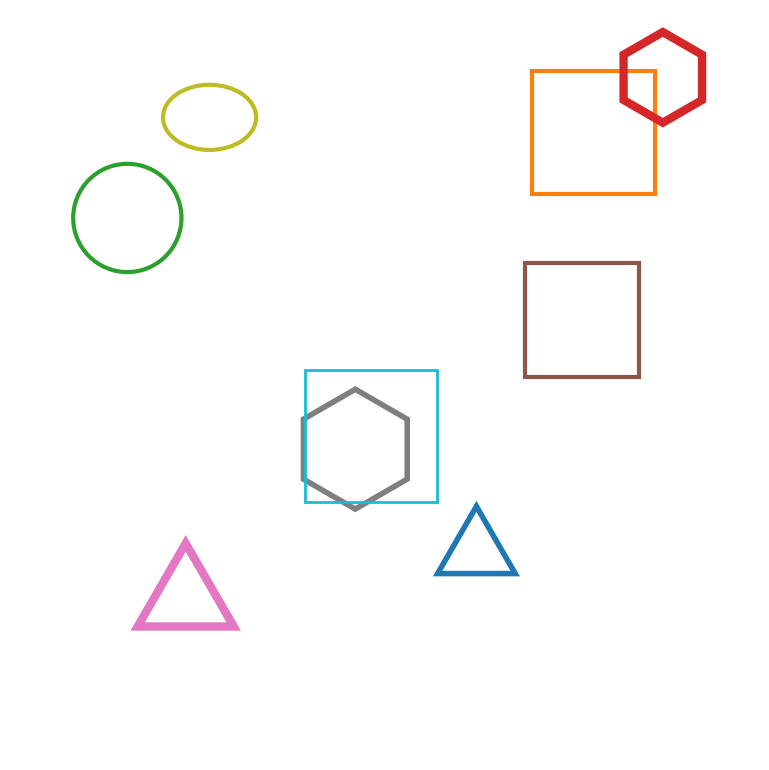[{"shape": "triangle", "thickness": 2, "radius": 0.29, "center": [0.619, 0.284]}, {"shape": "square", "thickness": 1.5, "radius": 0.4, "center": [0.771, 0.828]}, {"shape": "circle", "thickness": 1.5, "radius": 0.35, "center": [0.165, 0.717]}, {"shape": "hexagon", "thickness": 3, "radius": 0.29, "center": [0.861, 0.9]}, {"shape": "square", "thickness": 1.5, "radius": 0.37, "center": [0.756, 0.585]}, {"shape": "triangle", "thickness": 3, "radius": 0.36, "center": [0.241, 0.222]}, {"shape": "hexagon", "thickness": 2, "radius": 0.39, "center": [0.461, 0.417]}, {"shape": "oval", "thickness": 1.5, "radius": 0.3, "center": [0.272, 0.848]}, {"shape": "square", "thickness": 1, "radius": 0.43, "center": [0.482, 0.434]}]